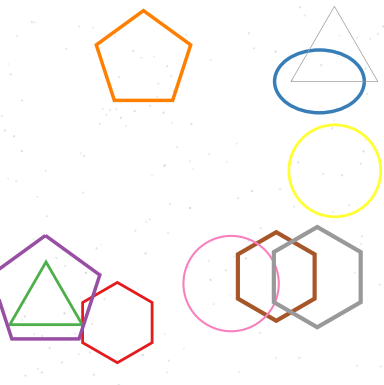[{"shape": "hexagon", "thickness": 2, "radius": 0.52, "center": [0.305, 0.162]}, {"shape": "oval", "thickness": 2.5, "radius": 0.58, "center": [0.83, 0.789]}, {"shape": "triangle", "thickness": 2, "radius": 0.54, "center": [0.12, 0.211]}, {"shape": "pentagon", "thickness": 2.5, "radius": 0.74, "center": [0.118, 0.24]}, {"shape": "pentagon", "thickness": 2.5, "radius": 0.64, "center": [0.373, 0.844]}, {"shape": "circle", "thickness": 2, "radius": 0.6, "center": [0.87, 0.556]}, {"shape": "hexagon", "thickness": 3, "radius": 0.58, "center": [0.718, 0.282]}, {"shape": "circle", "thickness": 1.5, "radius": 0.62, "center": [0.6, 0.263]}, {"shape": "triangle", "thickness": 0.5, "radius": 0.65, "center": [0.869, 0.853]}, {"shape": "hexagon", "thickness": 3, "radius": 0.65, "center": [0.824, 0.28]}]